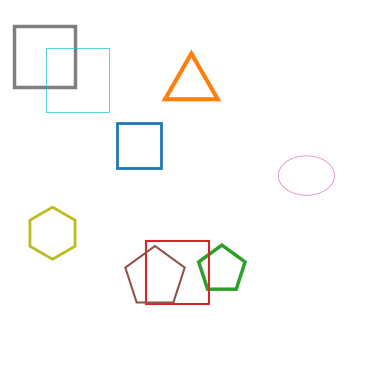[{"shape": "square", "thickness": 2, "radius": 0.29, "center": [0.361, 0.623]}, {"shape": "triangle", "thickness": 3, "radius": 0.4, "center": [0.497, 0.782]}, {"shape": "pentagon", "thickness": 2.5, "radius": 0.32, "center": [0.576, 0.3]}, {"shape": "square", "thickness": 1.5, "radius": 0.41, "center": [0.461, 0.293]}, {"shape": "pentagon", "thickness": 1.5, "radius": 0.41, "center": [0.403, 0.28]}, {"shape": "oval", "thickness": 0.5, "radius": 0.37, "center": [0.796, 0.544]}, {"shape": "square", "thickness": 2.5, "radius": 0.39, "center": [0.115, 0.853]}, {"shape": "hexagon", "thickness": 2, "radius": 0.34, "center": [0.136, 0.394]}, {"shape": "square", "thickness": 0.5, "radius": 0.41, "center": [0.201, 0.792]}]